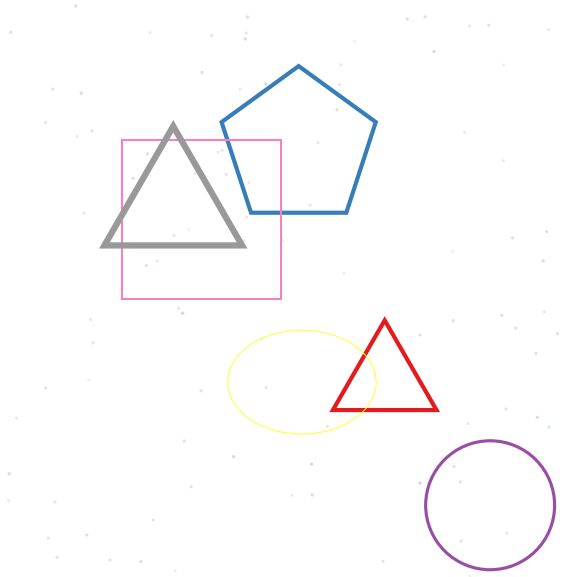[{"shape": "triangle", "thickness": 2, "radius": 0.52, "center": [0.666, 0.341]}, {"shape": "pentagon", "thickness": 2, "radius": 0.7, "center": [0.517, 0.744]}, {"shape": "circle", "thickness": 1.5, "radius": 0.56, "center": [0.849, 0.124]}, {"shape": "oval", "thickness": 0.5, "radius": 0.64, "center": [0.523, 0.337]}, {"shape": "square", "thickness": 1, "radius": 0.69, "center": [0.349, 0.619]}, {"shape": "triangle", "thickness": 3, "radius": 0.69, "center": [0.3, 0.643]}]